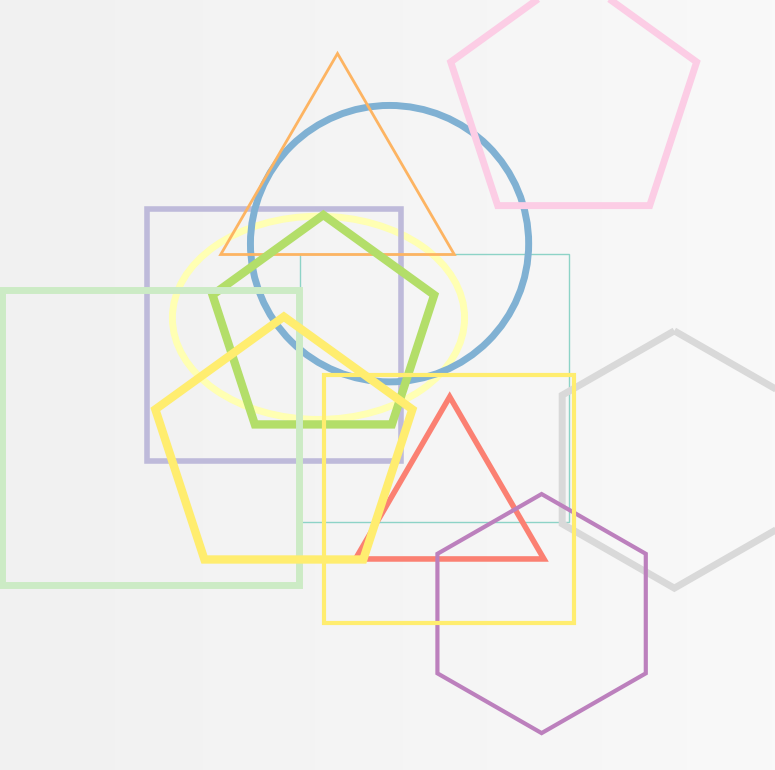[{"shape": "square", "thickness": 0.5, "radius": 0.87, "center": [0.561, 0.496]}, {"shape": "oval", "thickness": 2.5, "radius": 0.94, "center": [0.411, 0.587]}, {"shape": "square", "thickness": 2, "radius": 0.82, "center": [0.353, 0.565]}, {"shape": "triangle", "thickness": 2, "radius": 0.7, "center": [0.58, 0.344]}, {"shape": "circle", "thickness": 2.5, "radius": 0.9, "center": [0.503, 0.684]}, {"shape": "triangle", "thickness": 1, "radius": 0.87, "center": [0.435, 0.756]}, {"shape": "pentagon", "thickness": 3, "radius": 0.75, "center": [0.417, 0.57]}, {"shape": "pentagon", "thickness": 2.5, "radius": 0.83, "center": [0.74, 0.868]}, {"shape": "hexagon", "thickness": 2.5, "radius": 0.84, "center": [0.87, 0.403]}, {"shape": "hexagon", "thickness": 1.5, "radius": 0.78, "center": [0.699, 0.203]}, {"shape": "square", "thickness": 2.5, "radius": 0.96, "center": [0.195, 0.432]}, {"shape": "pentagon", "thickness": 3, "radius": 0.87, "center": [0.366, 0.414]}, {"shape": "square", "thickness": 1.5, "radius": 0.81, "center": [0.579, 0.352]}]